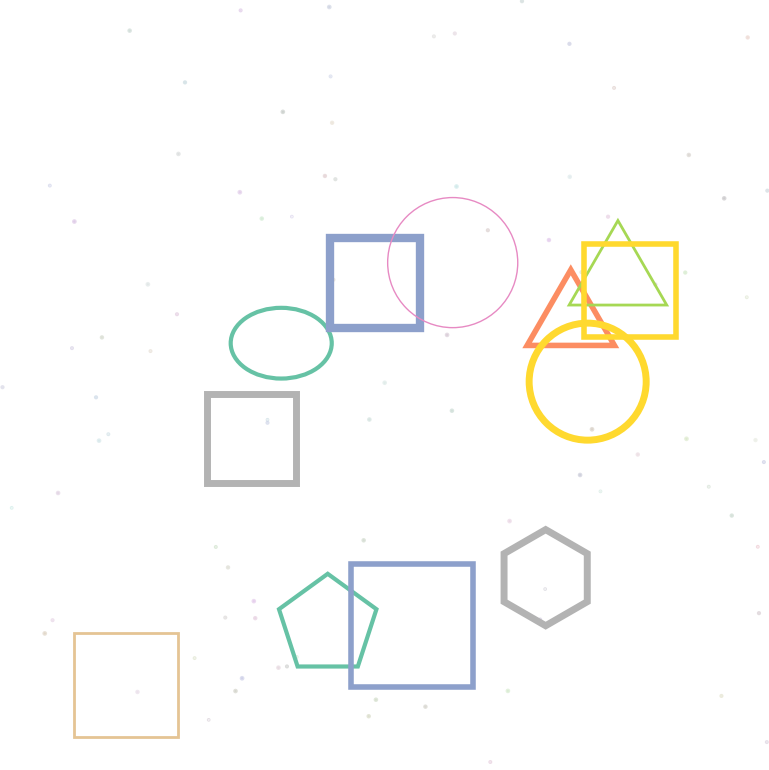[{"shape": "oval", "thickness": 1.5, "radius": 0.33, "center": [0.365, 0.554]}, {"shape": "pentagon", "thickness": 1.5, "radius": 0.33, "center": [0.426, 0.188]}, {"shape": "triangle", "thickness": 2, "radius": 0.33, "center": [0.741, 0.584]}, {"shape": "square", "thickness": 3, "radius": 0.29, "center": [0.487, 0.633]}, {"shape": "square", "thickness": 2, "radius": 0.4, "center": [0.535, 0.188]}, {"shape": "circle", "thickness": 0.5, "radius": 0.42, "center": [0.588, 0.659]}, {"shape": "triangle", "thickness": 1, "radius": 0.37, "center": [0.803, 0.64]}, {"shape": "circle", "thickness": 2.5, "radius": 0.38, "center": [0.763, 0.504]}, {"shape": "square", "thickness": 2, "radius": 0.3, "center": [0.818, 0.623]}, {"shape": "square", "thickness": 1, "radius": 0.34, "center": [0.163, 0.111]}, {"shape": "square", "thickness": 2.5, "radius": 0.29, "center": [0.327, 0.431]}, {"shape": "hexagon", "thickness": 2.5, "radius": 0.31, "center": [0.709, 0.25]}]